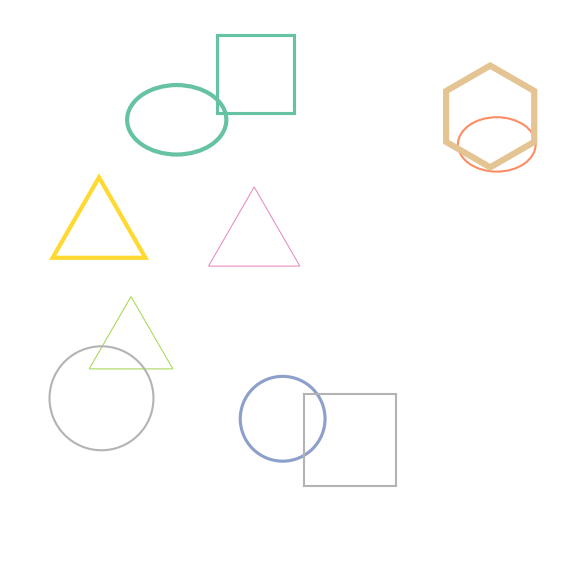[{"shape": "square", "thickness": 1.5, "radius": 0.34, "center": [0.442, 0.871]}, {"shape": "oval", "thickness": 2, "radius": 0.43, "center": [0.306, 0.792]}, {"shape": "oval", "thickness": 1, "radius": 0.34, "center": [0.86, 0.749]}, {"shape": "circle", "thickness": 1.5, "radius": 0.37, "center": [0.489, 0.274]}, {"shape": "triangle", "thickness": 0.5, "radius": 0.46, "center": [0.44, 0.584]}, {"shape": "triangle", "thickness": 0.5, "radius": 0.42, "center": [0.227, 0.402]}, {"shape": "triangle", "thickness": 2, "radius": 0.46, "center": [0.171, 0.599]}, {"shape": "hexagon", "thickness": 3, "radius": 0.44, "center": [0.849, 0.798]}, {"shape": "circle", "thickness": 1, "radius": 0.45, "center": [0.176, 0.309]}, {"shape": "square", "thickness": 1, "radius": 0.4, "center": [0.606, 0.237]}]